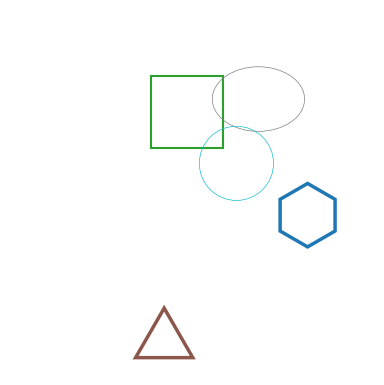[{"shape": "hexagon", "thickness": 2.5, "radius": 0.41, "center": [0.799, 0.441]}, {"shape": "square", "thickness": 1.5, "radius": 0.47, "center": [0.486, 0.709]}, {"shape": "triangle", "thickness": 2.5, "radius": 0.43, "center": [0.426, 0.114]}, {"shape": "oval", "thickness": 0.5, "radius": 0.6, "center": [0.671, 0.743]}, {"shape": "circle", "thickness": 0.5, "radius": 0.48, "center": [0.614, 0.576]}]